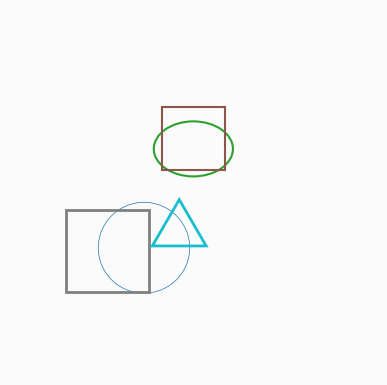[{"shape": "circle", "thickness": 0.5, "radius": 0.59, "center": [0.372, 0.356]}, {"shape": "oval", "thickness": 1.5, "radius": 0.51, "center": [0.499, 0.613]}, {"shape": "square", "thickness": 1.5, "radius": 0.41, "center": [0.499, 0.64]}, {"shape": "square", "thickness": 2, "radius": 0.54, "center": [0.278, 0.348]}, {"shape": "triangle", "thickness": 2, "radius": 0.4, "center": [0.463, 0.401]}]